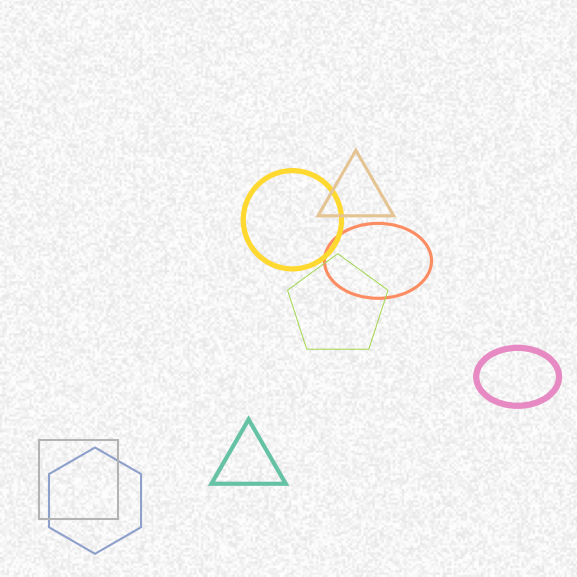[{"shape": "triangle", "thickness": 2, "radius": 0.37, "center": [0.43, 0.199]}, {"shape": "oval", "thickness": 1.5, "radius": 0.46, "center": [0.655, 0.547]}, {"shape": "hexagon", "thickness": 1, "radius": 0.46, "center": [0.165, 0.132]}, {"shape": "oval", "thickness": 3, "radius": 0.36, "center": [0.896, 0.347]}, {"shape": "pentagon", "thickness": 0.5, "radius": 0.46, "center": [0.585, 0.468]}, {"shape": "circle", "thickness": 2.5, "radius": 0.43, "center": [0.506, 0.619]}, {"shape": "triangle", "thickness": 1.5, "radius": 0.38, "center": [0.616, 0.663]}, {"shape": "square", "thickness": 1, "radius": 0.34, "center": [0.135, 0.168]}]